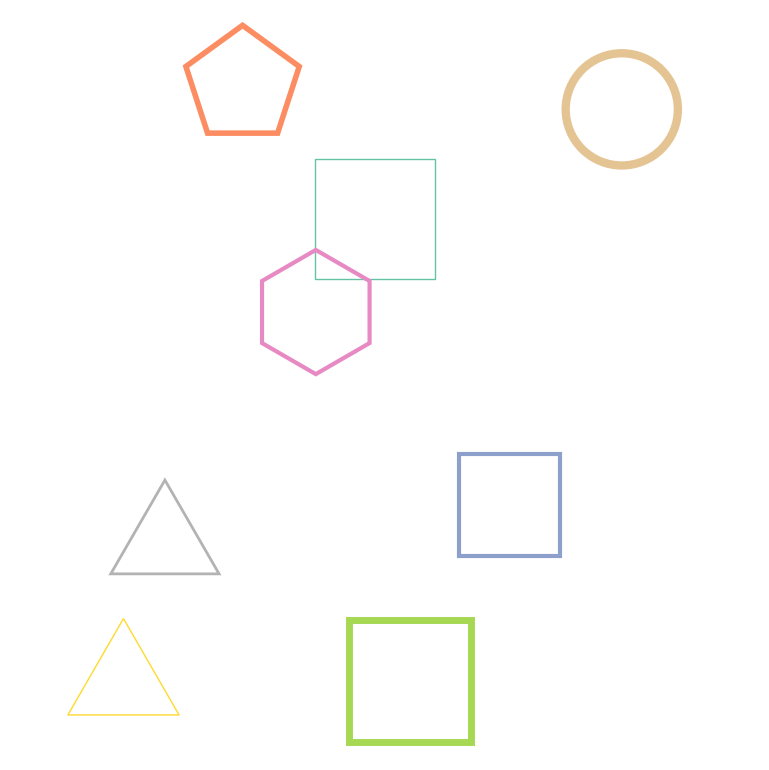[{"shape": "square", "thickness": 0.5, "radius": 0.39, "center": [0.487, 0.715]}, {"shape": "pentagon", "thickness": 2, "radius": 0.39, "center": [0.315, 0.89]}, {"shape": "square", "thickness": 1.5, "radius": 0.33, "center": [0.662, 0.344]}, {"shape": "hexagon", "thickness": 1.5, "radius": 0.4, "center": [0.41, 0.595]}, {"shape": "square", "thickness": 2.5, "radius": 0.4, "center": [0.533, 0.116]}, {"shape": "triangle", "thickness": 0.5, "radius": 0.42, "center": [0.16, 0.113]}, {"shape": "circle", "thickness": 3, "radius": 0.36, "center": [0.808, 0.858]}, {"shape": "triangle", "thickness": 1, "radius": 0.41, "center": [0.214, 0.295]}]